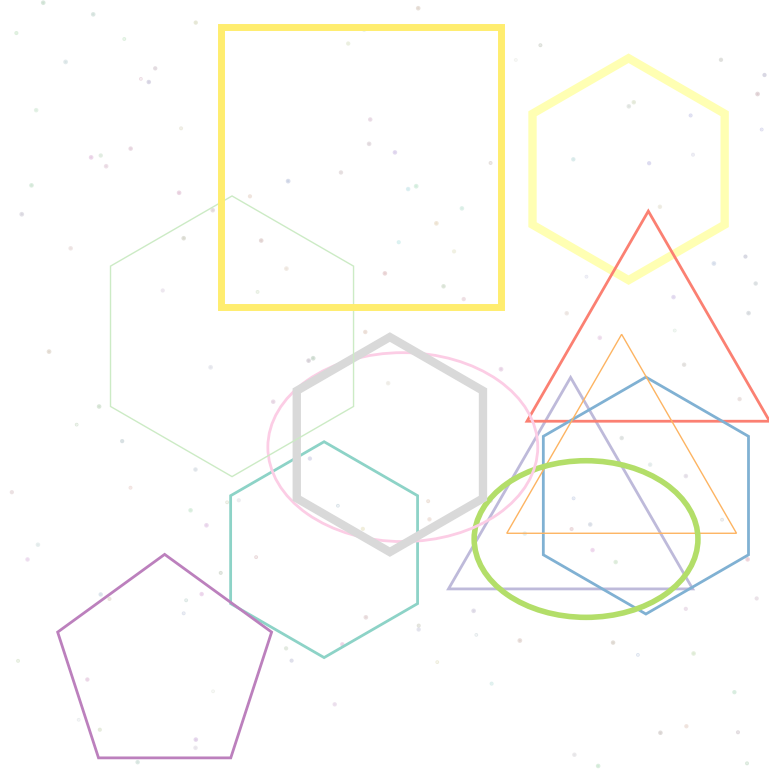[{"shape": "hexagon", "thickness": 1, "radius": 0.7, "center": [0.421, 0.286]}, {"shape": "hexagon", "thickness": 3, "radius": 0.72, "center": [0.816, 0.78]}, {"shape": "triangle", "thickness": 1, "radius": 0.92, "center": [0.741, 0.327]}, {"shape": "triangle", "thickness": 1, "radius": 0.91, "center": [0.842, 0.544]}, {"shape": "hexagon", "thickness": 1, "radius": 0.77, "center": [0.839, 0.356]}, {"shape": "triangle", "thickness": 0.5, "radius": 0.86, "center": [0.807, 0.394]}, {"shape": "oval", "thickness": 2, "radius": 0.73, "center": [0.761, 0.3]}, {"shape": "oval", "thickness": 1, "radius": 0.88, "center": [0.523, 0.419]}, {"shape": "hexagon", "thickness": 3, "radius": 0.7, "center": [0.506, 0.423]}, {"shape": "pentagon", "thickness": 1, "radius": 0.73, "center": [0.214, 0.134]}, {"shape": "hexagon", "thickness": 0.5, "radius": 0.91, "center": [0.301, 0.563]}, {"shape": "square", "thickness": 2.5, "radius": 0.91, "center": [0.468, 0.783]}]